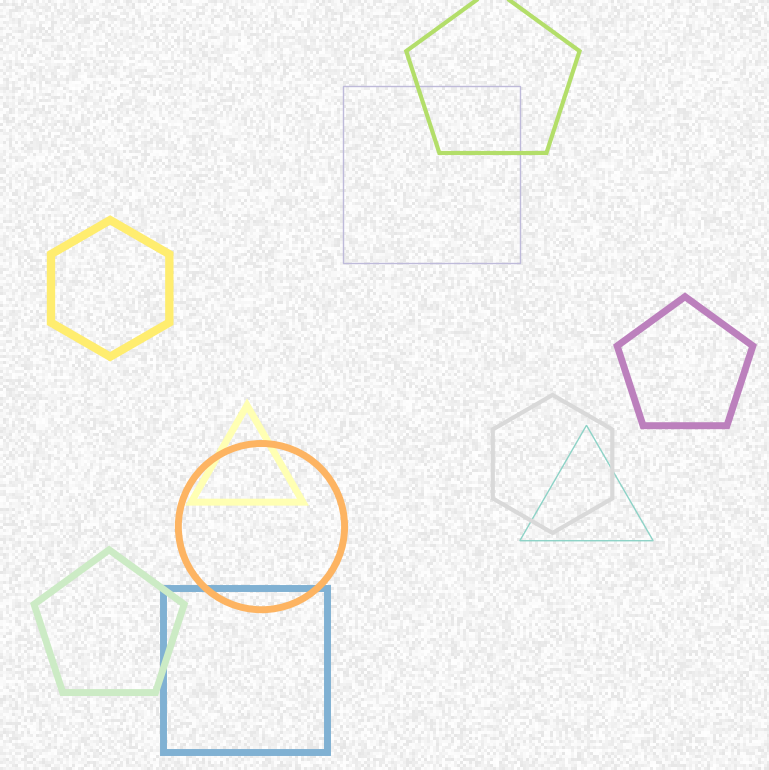[{"shape": "triangle", "thickness": 0.5, "radius": 0.5, "center": [0.762, 0.348]}, {"shape": "triangle", "thickness": 2.5, "radius": 0.42, "center": [0.321, 0.39]}, {"shape": "square", "thickness": 0.5, "radius": 0.57, "center": [0.56, 0.774]}, {"shape": "square", "thickness": 2.5, "radius": 0.53, "center": [0.319, 0.13]}, {"shape": "circle", "thickness": 2.5, "radius": 0.54, "center": [0.34, 0.316]}, {"shape": "pentagon", "thickness": 1.5, "radius": 0.59, "center": [0.64, 0.897]}, {"shape": "hexagon", "thickness": 1.5, "radius": 0.45, "center": [0.718, 0.397]}, {"shape": "pentagon", "thickness": 2.5, "radius": 0.46, "center": [0.89, 0.522]}, {"shape": "pentagon", "thickness": 2.5, "radius": 0.51, "center": [0.142, 0.183]}, {"shape": "hexagon", "thickness": 3, "radius": 0.44, "center": [0.143, 0.625]}]